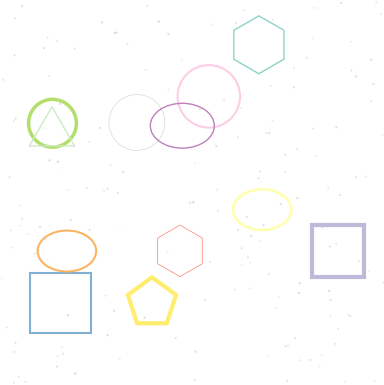[{"shape": "hexagon", "thickness": 1, "radius": 0.38, "center": [0.672, 0.884]}, {"shape": "oval", "thickness": 2, "radius": 0.38, "center": [0.681, 0.455]}, {"shape": "square", "thickness": 3, "radius": 0.34, "center": [0.878, 0.348]}, {"shape": "hexagon", "thickness": 0.5, "radius": 0.33, "center": [0.467, 0.348]}, {"shape": "square", "thickness": 1.5, "radius": 0.39, "center": [0.157, 0.213]}, {"shape": "oval", "thickness": 1.5, "radius": 0.38, "center": [0.174, 0.348]}, {"shape": "circle", "thickness": 2.5, "radius": 0.31, "center": [0.136, 0.68]}, {"shape": "circle", "thickness": 1.5, "radius": 0.41, "center": [0.542, 0.75]}, {"shape": "circle", "thickness": 0.5, "radius": 0.36, "center": [0.356, 0.682]}, {"shape": "oval", "thickness": 1, "radius": 0.42, "center": [0.474, 0.673]}, {"shape": "triangle", "thickness": 1, "radius": 0.34, "center": [0.135, 0.655]}, {"shape": "pentagon", "thickness": 3, "radius": 0.33, "center": [0.395, 0.214]}]